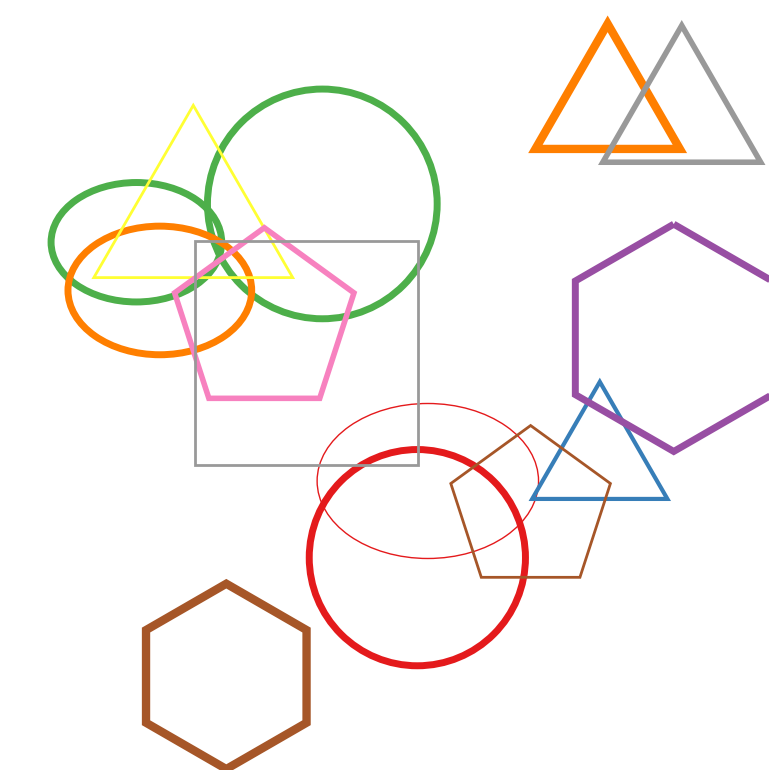[{"shape": "circle", "thickness": 2.5, "radius": 0.7, "center": [0.542, 0.276]}, {"shape": "oval", "thickness": 0.5, "radius": 0.72, "center": [0.556, 0.375]}, {"shape": "triangle", "thickness": 1.5, "radius": 0.51, "center": [0.779, 0.403]}, {"shape": "oval", "thickness": 2.5, "radius": 0.55, "center": [0.177, 0.685]}, {"shape": "circle", "thickness": 2.5, "radius": 0.75, "center": [0.419, 0.735]}, {"shape": "hexagon", "thickness": 2.5, "radius": 0.74, "center": [0.875, 0.561]}, {"shape": "triangle", "thickness": 3, "radius": 0.54, "center": [0.789, 0.861]}, {"shape": "oval", "thickness": 2.5, "radius": 0.6, "center": [0.208, 0.623]}, {"shape": "triangle", "thickness": 1, "radius": 0.75, "center": [0.251, 0.714]}, {"shape": "pentagon", "thickness": 1, "radius": 0.54, "center": [0.689, 0.338]}, {"shape": "hexagon", "thickness": 3, "radius": 0.6, "center": [0.294, 0.122]}, {"shape": "pentagon", "thickness": 2, "radius": 0.61, "center": [0.343, 0.582]}, {"shape": "square", "thickness": 1, "radius": 0.73, "center": [0.398, 0.541]}, {"shape": "triangle", "thickness": 2, "radius": 0.59, "center": [0.885, 0.848]}]